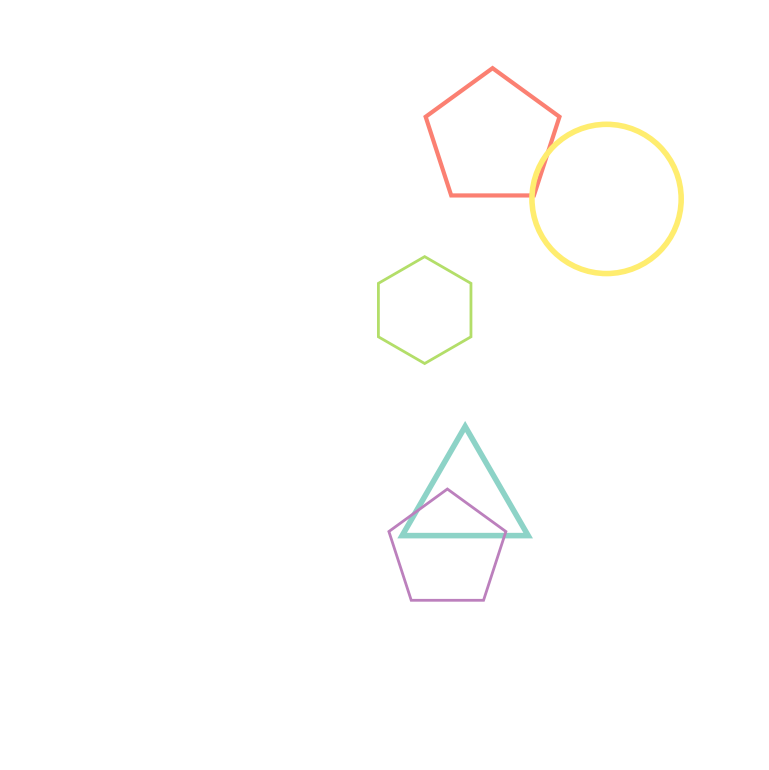[{"shape": "triangle", "thickness": 2, "radius": 0.47, "center": [0.604, 0.352]}, {"shape": "pentagon", "thickness": 1.5, "radius": 0.46, "center": [0.64, 0.82]}, {"shape": "hexagon", "thickness": 1, "radius": 0.35, "center": [0.552, 0.597]}, {"shape": "pentagon", "thickness": 1, "radius": 0.4, "center": [0.581, 0.285]}, {"shape": "circle", "thickness": 2, "radius": 0.48, "center": [0.788, 0.742]}]